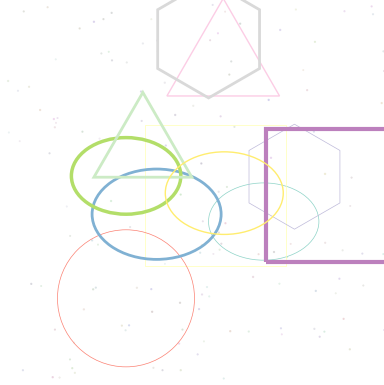[{"shape": "oval", "thickness": 0.5, "radius": 0.72, "center": [0.685, 0.425]}, {"shape": "square", "thickness": 0.5, "radius": 0.92, "center": [0.56, 0.492]}, {"shape": "hexagon", "thickness": 0.5, "radius": 0.68, "center": [0.765, 0.541]}, {"shape": "circle", "thickness": 0.5, "radius": 0.89, "center": [0.327, 0.225]}, {"shape": "oval", "thickness": 2, "radius": 0.84, "center": [0.407, 0.444]}, {"shape": "oval", "thickness": 2.5, "radius": 0.71, "center": [0.328, 0.543]}, {"shape": "triangle", "thickness": 1, "radius": 0.84, "center": [0.58, 0.835]}, {"shape": "hexagon", "thickness": 2, "radius": 0.76, "center": [0.542, 0.898]}, {"shape": "square", "thickness": 3, "radius": 0.87, "center": [0.863, 0.492]}, {"shape": "triangle", "thickness": 2, "radius": 0.73, "center": [0.371, 0.613]}, {"shape": "oval", "thickness": 1, "radius": 0.77, "center": [0.583, 0.498]}]